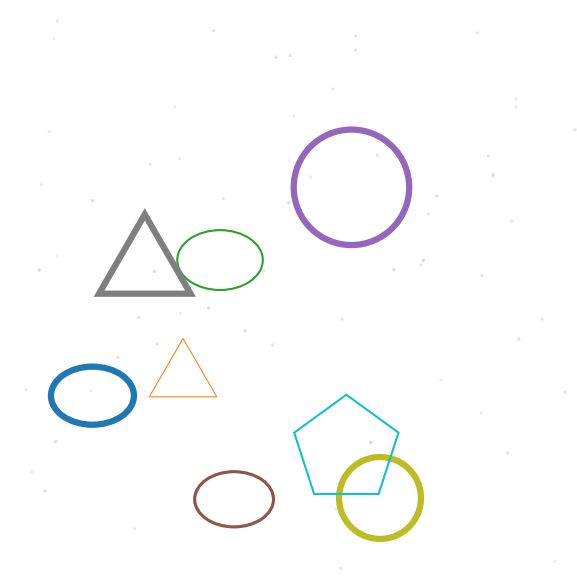[{"shape": "oval", "thickness": 3, "radius": 0.36, "center": [0.16, 0.314]}, {"shape": "triangle", "thickness": 0.5, "radius": 0.34, "center": [0.317, 0.346]}, {"shape": "oval", "thickness": 1, "radius": 0.37, "center": [0.381, 0.549]}, {"shape": "circle", "thickness": 3, "radius": 0.5, "center": [0.609, 0.675]}, {"shape": "oval", "thickness": 1.5, "radius": 0.34, "center": [0.405, 0.135]}, {"shape": "triangle", "thickness": 3, "radius": 0.46, "center": [0.251, 0.536]}, {"shape": "circle", "thickness": 3, "radius": 0.35, "center": [0.658, 0.137]}, {"shape": "pentagon", "thickness": 1, "radius": 0.47, "center": [0.6, 0.221]}]